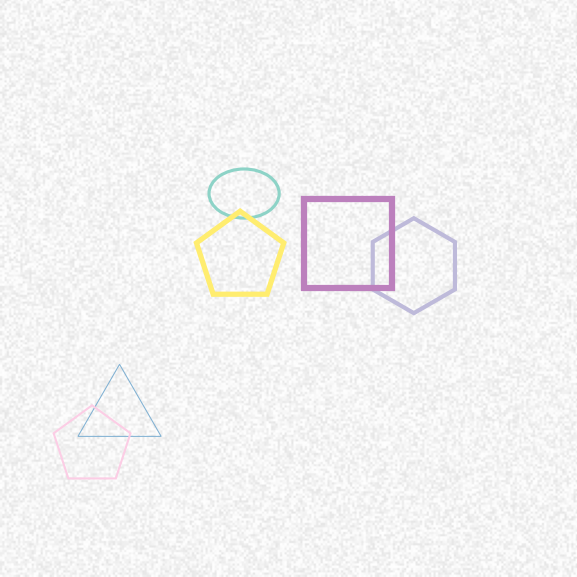[{"shape": "oval", "thickness": 1.5, "radius": 0.3, "center": [0.423, 0.664]}, {"shape": "hexagon", "thickness": 2, "radius": 0.41, "center": [0.717, 0.539]}, {"shape": "triangle", "thickness": 0.5, "radius": 0.42, "center": [0.207, 0.285]}, {"shape": "pentagon", "thickness": 1, "radius": 0.35, "center": [0.159, 0.227]}, {"shape": "square", "thickness": 3, "radius": 0.38, "center": [0.602, 0.577]}, {"shape": "pentagon", "thickness": 2.5, "radius": 0.4, "center": [0.416, 0.554]}]